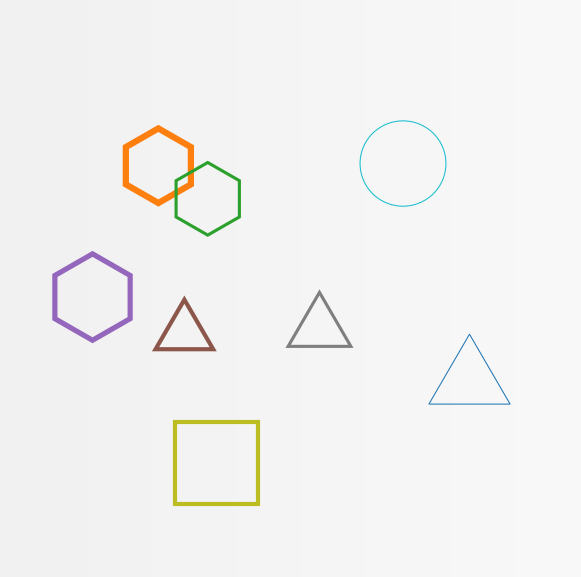[{"shape": "triangle", "thickness": 0.5, "radius": 0.4, "center": [0.808, 0.34]}, {"shape": "hexagon", "thickness": 3, "radius": 0.32, "center": [0.272, 0.712]}, {"shape": "hexagon", "thickness": 1.5, "radius": 0.31, "center": [0.357, 0.655]}, {"shape": "hexagon", "thickness": 2.5, "radius": 0.37, "center": [0.159, 0.485]}, {"shape": "triangle", "thickness": 2, "radius": 0.29, "center": [0.317, 0.423]}, {"shape": "triangle", "thickness": 1.5, "radius": 0.31, "center": [0.55, 0.431]}, {"shape": "square", "thickness": 2, "radius": 0.36, "center": [0.372, 0.197]}, {"shape": "circle", "thickness": 0.5, "radius": 0.37, "center": [0.693, 0.716]}]